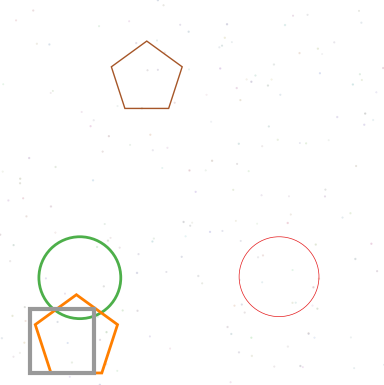[{"shape": "circle", "thickness": 0.5, "radius": 0.52, "center": [0.725, 0.281]}, {"shape": "circle", "thickness": 2, "radius": 0.53, "center": [0.207, 0.279]}, {"shape": "pentagon", "thickness": 2, "radius": 0.56, "center": [0.198, 0.122]}, {"shape": "pentagon", "thickness": 1, "radius": 0.48, "center": [0.381, 0.797]}, {"shape": "square", "thickness": 3, "radius": 0.42, "center": [0.161, 0.115]}]